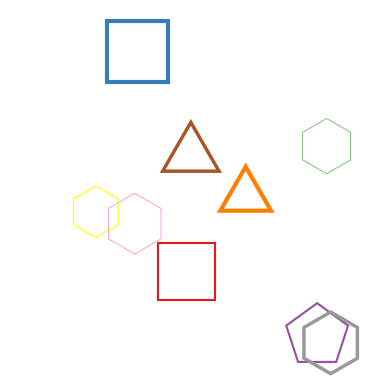[{"shape": "square", "thickness": 1.5, "radius": 0.37, "center": [0.485, 0.295]}, {"shape": "square", "thickness": 3, "radius": 0.4, "center": [0.358, 0.867]}, {"shape": "hexagon", "thickness": 0.5, "radius": 0.36, "center": [0.848, 0.62]}, {"shape": "pentagon", "thickness": 1.5, "radius": 0.42, "center": [0.824, 0.128]}, {"shape": "triangle", "thickness": 3, "radius": 0.38, "center": [0.638, 0.491]}, {"shape": "hexagon", "thickness": 1, "radius": 0.33, "center": [0.249, 0.45]}, {"shape": "triangle", "thickness": 2.5, "radius": 0.42, "center": [0.496, 0.598]}, {"shape": "hexagon", "thickness": 0.5, "radius": 0.39, "center": [0.35, 0.419]}, {"shape": "hexagon", "thickness": 2.5, "radius": 0.4, "center": [0.859, 0.11]}]